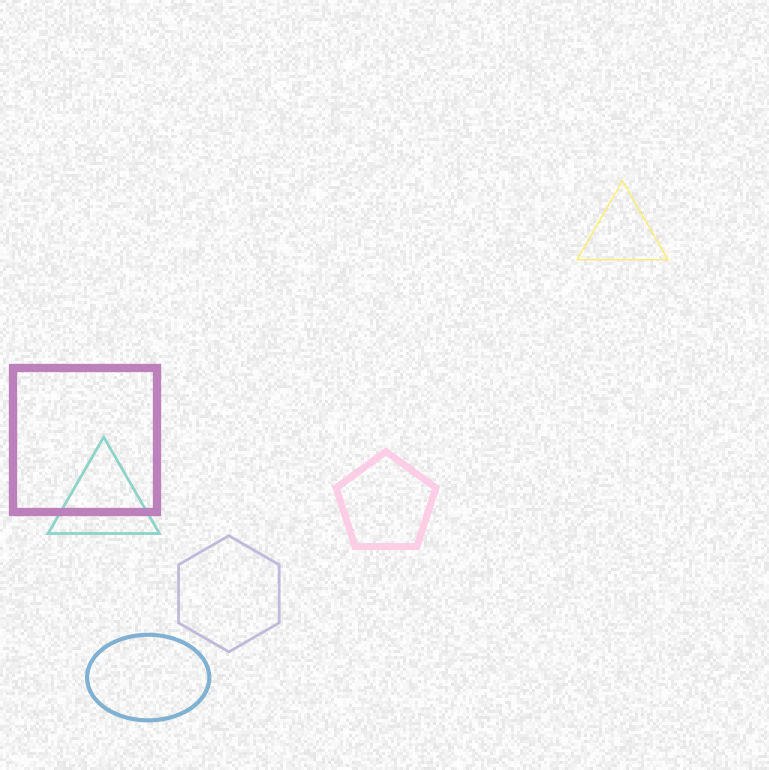[{"shape": "triangle", "thickness": 1, "radius": 0.42, "center": [0.135, 0.349]}, {"shape": "hexagon", "thickness": 1, "radius": 0.38, "center": [0.297, 0.229]}, {"shape": "oval", "thickness": 1.5, "radius": 0.4, "center": [0.192, 0.12]}, {"shape": "pentagon", "thickness": 2.5, "radius": 0.34, "center": [0.501, 0.345]}, {"shape": "square", "thickness": 3, "radius": 0.47, "center": [0.111, 0.429]}, {"shape": "triangle", "thickness": 0.5, "radius": 0.34, "center": [0.808, 0.697]}]